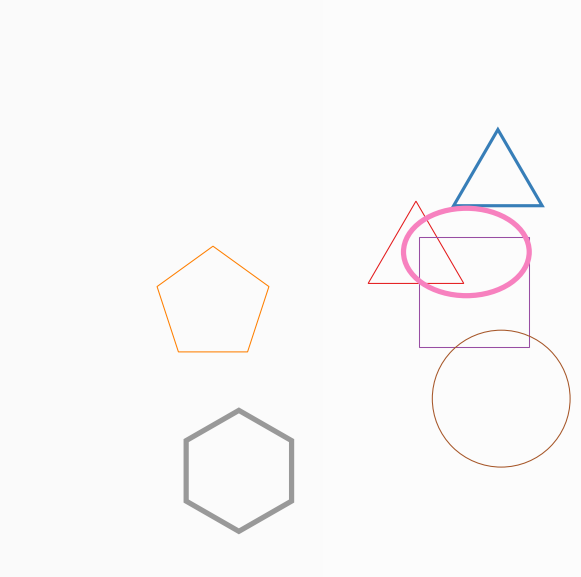[{"shape": "triangle", "thickness": 0.5, "radius": 0.47, "center": [0.716, 0.556]}, {"shape": "triangle", "thickness": 1.5, "radius": 0.44, "center": [0.857, 0.687]}, {"shape": "square", "thickness": 0.5, "radius": 0.48, "center": [0.815, 0.494]}, {"shape": "pentagon", "thickness": 0.5, "radius": 0.51, "center": [0.366, 0.472]}, {"shape": "circle", "thickness": 0.5, "radius": 0.59, "center": [0.862, 0.309]}, {"shape": "oval", "thickness": 2.5, "radius": 0.54, "center": [0.802, 0.563]}, {"shape": "hexagon", "thickness": 2.5, "radius": 0.52, "center": [0.411, 0.184]}]